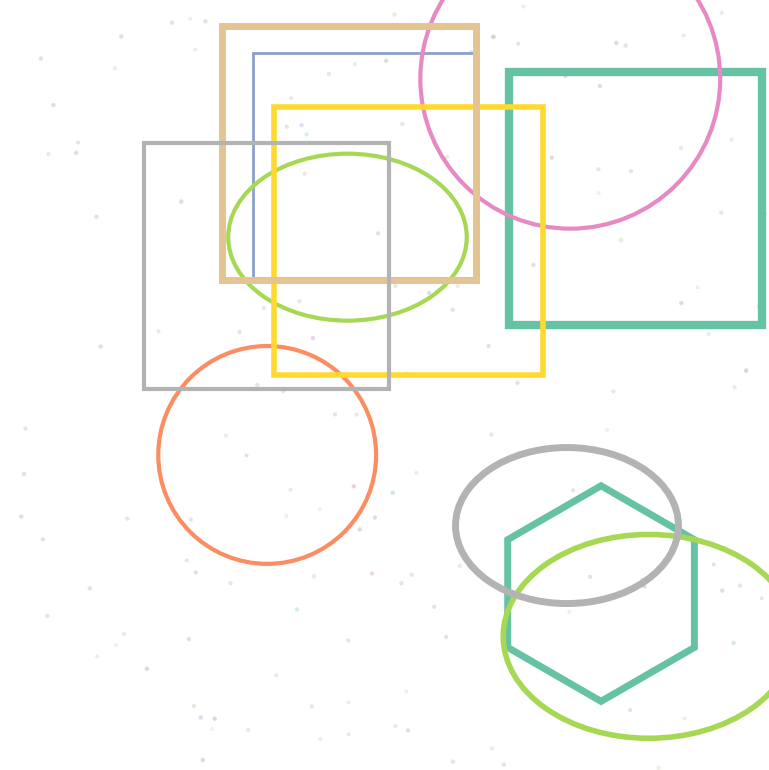[{"shape": "hexagon", "thickness": 2.5, "radius": 0.7, "center": [0.781, 0.229]}, {"shape": "square", "thickness": 3, "radius": 0.82, "center": [0.826, 0.742]}, {"shape": "circle", "thickness": 1.5, "radius": 0.71, "center": [0.347, 0.409]}, {"shape": "square", "thickness": 1, "radius": 0.73, "center": [0.475, 0.785]}, {"shape": "circle", "thickness": 1.5, "radius": 0.97, "center": [0.741, 0.898]}, {"shape": "oval", "thickness": 1.5, "radius": 0.77, "center": [0.451, 0.692]}, {"shape": "oval", "thickness": 2, "radius": 0.95, "center": [0.843, 0.174]}, {"shape": "square", "thickness": 2, "radius": 0.87, "center": [0.531, 0.687]}, {"shape": "square", "thickness": 2.5, "radius": 0.83, "center": [0.453, 0.801]}, {"shape": "square", "thickness": 1.5, "radius": 0.8, "center": [0.346, 0.655]}, {"shape": "oval", "thickness": 2.5, "radius": 0.72, "center": [0.736, 0.317]}]